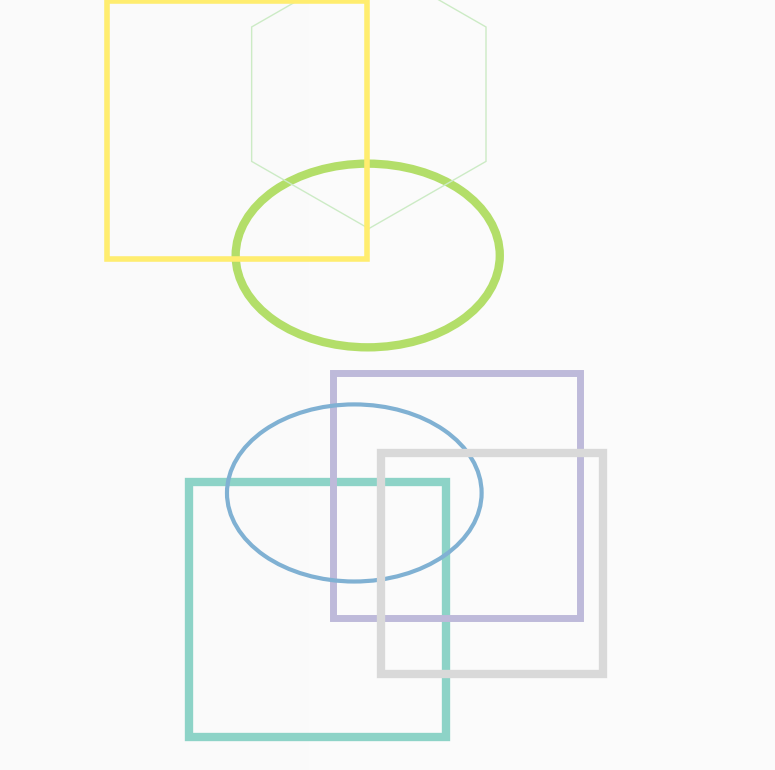[{"shape": "square", "thickness": 3, "radius": 0.83, "center": [0.409, 0.208]}, {"shape": "square", "thickness": 2.5, "radius": 0.8, "center": [0.588, 0.357]}, {"shape": "oval", "thickness": 1.5, "radius": 0.82, "center": [0.457, 0.36]}, {"shape": "oval", "thickness": 3, "radius": 0.85, "center": [0.474, 0.668]}, {"shape": "square", "thickness": 3, "radius": 0.72, "center": [0.635, 0.268]}, {"shape": "hexagon", "thickness": 0.5, "radius": 0.87, "center": [0.476, 0.878]}, {"shape": "square", "thickness": 2, "radius": 0.84, "center": [0.306, 0.831]}]